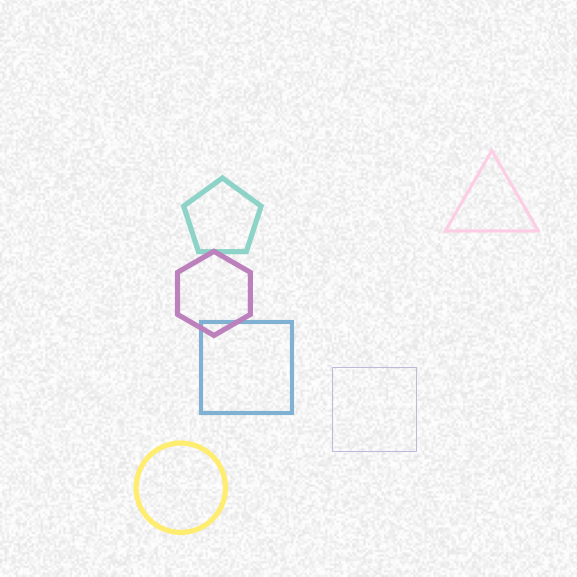[{"shape": "pentagon", "thickness": 2.5, "radius": 0.35, "center": [0.385, 0.62]}, {"shape": "square", "thickness": 0.5, "radius": 0.36, "center": [0.648, 0.29]}, {"shape": "square", "thickness": 2, "radius": 0.4, "center": [0.427, 0.363]}, {"shape": "triangle", "thickness": 1.5, "radius": 0.46, "center": [0.852, 0.646]}, {"shape": "hexagon", "thickness": 2.5, "radius": 0.36, "center": [0.37, 0.491]}, {"shape": "circle", "thickness": 2.5, "radius": 0.39, "center": [0.313, 0.155]}]